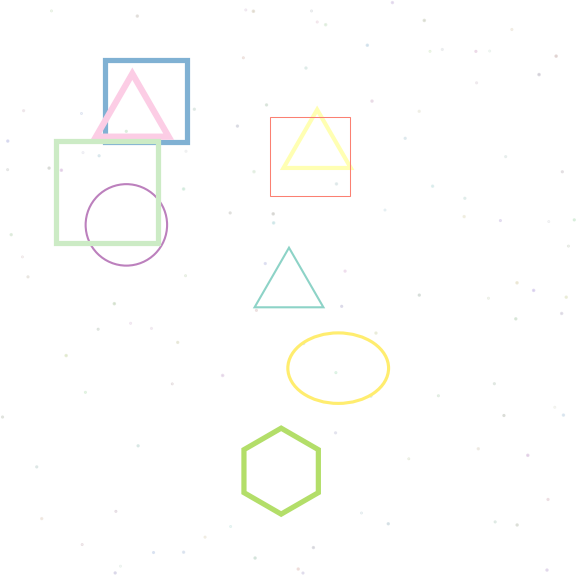[{"shape": "triangle", "thickness": 1, "radius": 0.34, "center": [0.5, 0.501]}, {"shape": "triangle", "thickness": 2, "radius": 0.34, "center": [0.549, 0.742]}, {"shape": "square", "thickness": 0.5, "radius": 0.34, "center": [0.537, 0.728]}, {"shape": "square", "thickness": 2.5, "radius": 0.36, "center": [0.253, 0.825]}, {"shape": "hexagon", "thickness": 2.5, "radius": 0.37, "center": [0.487, 0.183]}, {"shape": "triangle", "thickness": 3, "radius": 0.36, "center": [0.229, 0.799]}, {"shape": "circle", "thickness": 1, "radius": 0.35, "center": [0.219, 0.61]}, {"shape": "square", "thickness": 2.5, "radius": 0.44, "center": [0.185, 0.667]}, {"shape": "oval", "thickness": 1.5, "radius": 0.44, "center": [0.586, 0.362]}]